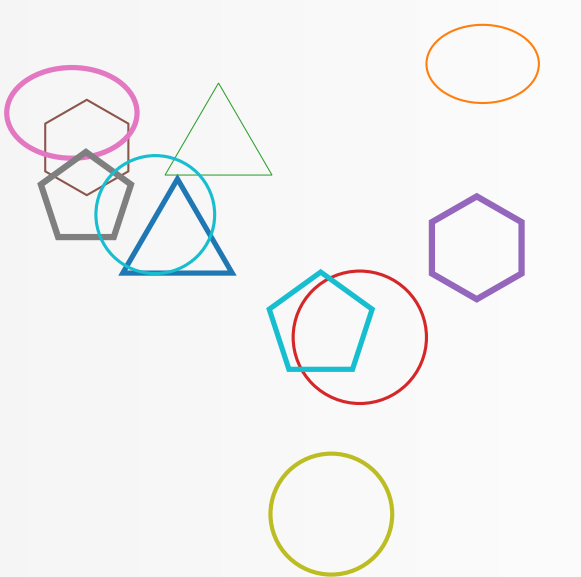[{"shape": "triangle", "thickness": 2.5, "radius": 0.54, "center": [0.305, 0.581]}, {"shape": "oval", "thickness": 1, "radius": 0.48, "center": [0.83, 0.888]}, {"shape": "triangle", "thickness": 0.5, "radius": 0.53, "center": [0.376, 0.749]}, {"shape": "circle", "thickness": 1.5, "radius": 0.57, "center": [0.619, 0.415]}, {"shape": "hexagon", "thickness": 3, "radius": 0.45, "center": [0.82, 0.57]}, {"shape": "hexagon", "thickness": 1, "radius": 0.41, "center": [0.149, 0.744]}, {"shape": "oval", "thickness": 2.5, "radius": 0.56, "center": [0.124, 0.804]}, {"shape": "pentagon", "thickness": 3, "radius": 0.41, "center": [0.148, 0.655]}, {"shape": "circle", "thickness": 2, "radius": 0.52, "center": [0.57, 0.109]}, {"shape": "pentagon", "thickness": 2.5, "radius": 0.47, "center": [0.552, 0.435]}, {"shape": "circle", "thickness": 1.5, "radius": 0.51, "center": [0.267, 0.628]}]